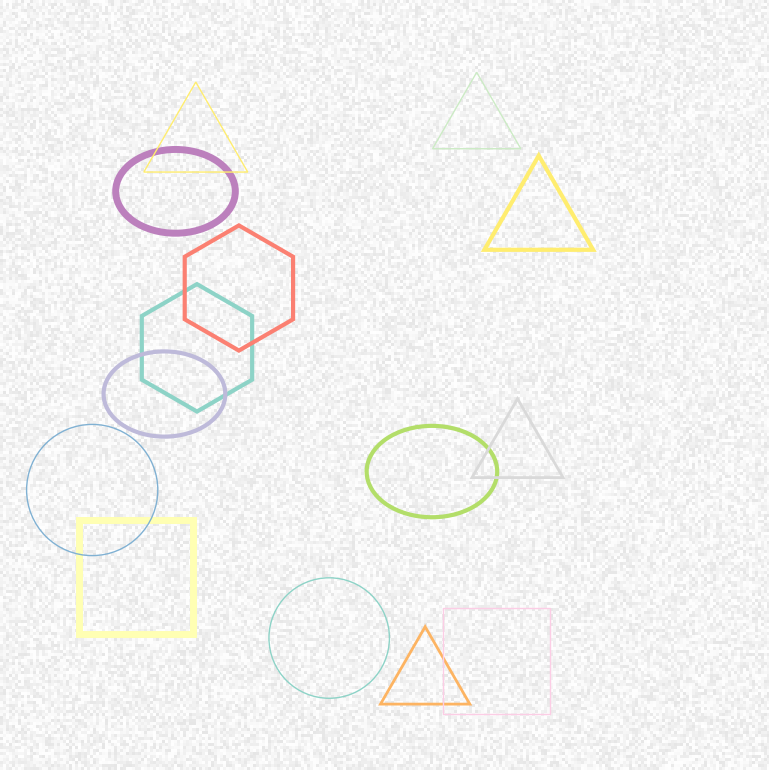[{"shape": "circle", "thickness": 0.5, "radius": 0.39, "center": [0.428, 0.171]}, {"shape": "hexagon", "thickness": 1.5, "radius": 0.41, "center": [0.256, 0.548]}, {"shape": "square", "thickness": 2.5, "radius": 0.37, "center": [0.176, 0.251]}, {"shape": "oval", "thickness": 1.5, "radius": 0.4, "center": [0.214, 0.488]}, {"shape": "hexagon", "thickness": 1.5, "radius": 0.41, "center": [0.31, 0.626]}, {"shape": "circle", "thickness": 0.5, "radius": 0.43, "center": [0.12, 0.364]}, {"shape": "triangle", "thickness": 1, "radius": 0.33, "center": [0.552, 0.119]}, {"shape": "oval", "thickness": 1.5, "radius": 0.42, "center": [0.561, 0.388]}, {"shape": "square", "thickness": 0.5, "radius": 0.35, "center": [0.645, 0.141]}, {"shape": "triangle", "thickness": 1, "radius": 0.34, "center": [0.672, 0.414]}, {"shape": "oval", "thickness": 2.5, "radius": 0.39, "center": [0.228, 0.752]}, {"shape": "triangle", "thickness": 0.5, "radius": 0.33, "center": [0.619, 0.84]}, {"shape": "triangle", "thickness": 0.5, "radius": 0.39, "center": [0.254, 0.816]}, {"shape": "triangle", "thickness": 1.5, "radius": 0.41, "center": [0.7, 0.716]}]